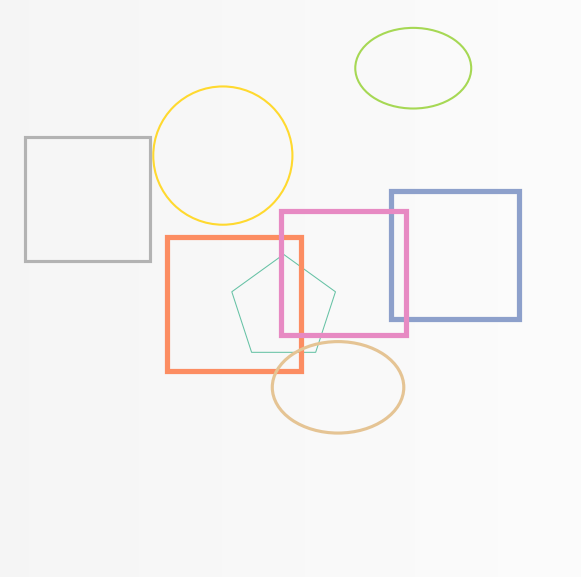[{"shape": "pentagon", "thickness": 0.5, "radius": 0.47, "center": [0.488, 0.465]}, {"shape": "square", "thickness": 2.5, "radius": 0.58, "center": [0.403, 0.473]}, {"shape": "square", "thickness": 2.5, "radius": 0.55, "center": [0.783, 0.558]}, {"shape": "square", "thickness": 2.5, "radius": 0.54, "center": [0.59, 0.526]}, {"shape": "oval", "thickness": 1, "radius": 0.5, "center": [0.711, 0.881]}, {"shape": "circle", "thickness": 1, "radius": 0.6, "center": [0.383, 0.73]}, {"shape": "oval", "thickness": 1.5, "radius": 0.57, "center": [0.582, 0.328]}, {"shape": "square", "thickness": 1.5, "radius": 0.54, "center": [0.151, 0.654]}]